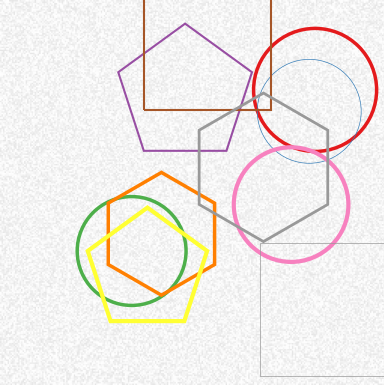[{"shape": "circle", "thickness": 2.5, "radius": 0.8, "center": [0.818, 0.766]}, {"shape": "circle", "thickness": 0.5, "radius": 0.67, "center": [0.803, 0.711]}, {"shape": "circle", "thickness": 2.5, "radius": 0.71, "center": [0.342, 0.348]}, {"shape": "pentagon", "thickness": 1.5, "radius": 0.91, "center": [0.481, 0.756]}, {"shape": "hexagon", "thickness": 2.5, "radius": 0.8, "center": [0.419, 0.393]}, {"shape": "pentagon", "thickness": 3, "radius": 0.81, "center": [0.383, 0.298]}, {"shape": "square", "thickness": 1.5, "radius": 0.82, "center": [0.538, 0.878]}, {"shape": "circle", "thickness": 3, "radius": 0.74, "center": [0.756, 0.469]}, {"shape": "hexagon", "thickness": 2, "radius": 0.96, "center": [0.684, 0.565]}, {"shape": "square", "thickness": 0.5, "radius": 0.86, "center": [0.849, 0.195]}]